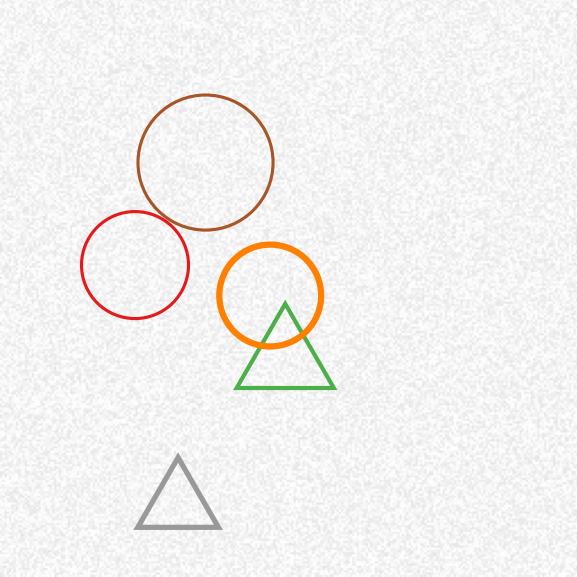[{"shape": "circle", "thickness": 1.5, "radius": 0.46, "center": [0.234, 0.54]}, {"shape": "triangle", "thickness": 2, "radius": 0.49, "center": [0.494, 0.376]}, {"shape": "circle", "thickness": 3, "radius": 0.44, "center": [0.468, 0.487]}, {"shape": "circle", "thickness": 1.5, "radius": 0.58, "center": [0.356, 0.718]}, {"shape": "triangle", "thickness": 2.5, "radius": 0.4, "center": [0.308, 0.126]}]